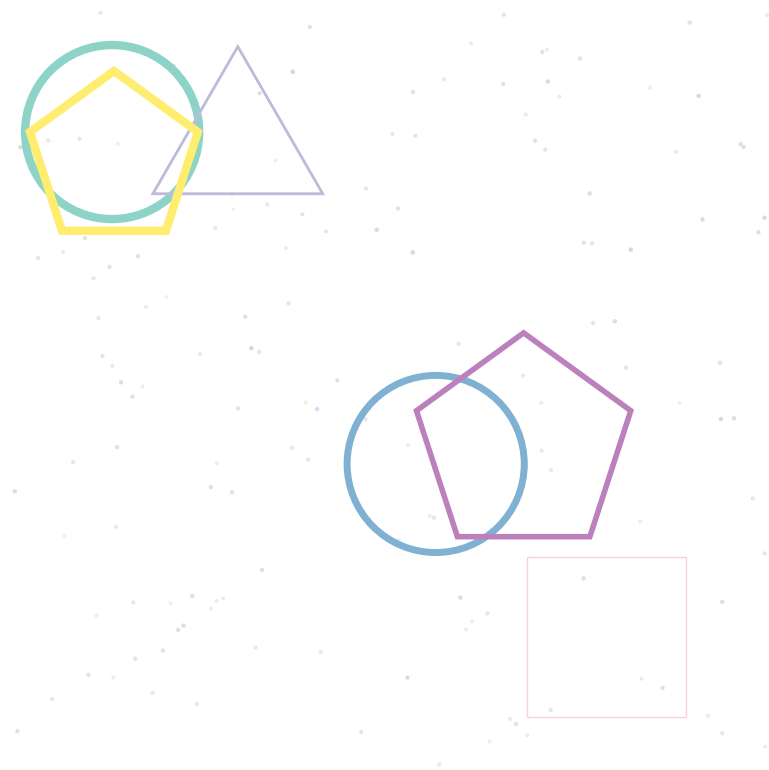[{"shape": "circle", "thickness": 3, "radius": 0.57, "center": [0.146, 0.829]}, {"shape": "triangle", "thickness": 1, "radius": 0.64, "center": [0.309, 0.812]}, {"shape": "circle", "thickness": 2.5, "radius": 0.58, "center": [0.566, 0.397]}, {"shape": "square", "thickness": 0.5, "radius": 0.52, "center": [0.788, 0.173]}, {"shape": "pentagon", "thickness": 2, "radius": 0.73, "center": [0.68, 0.421]}, {"shape": "pentagon", "thickness": 3, "radius": 0.57, "center": [0.148, 0.793]}]